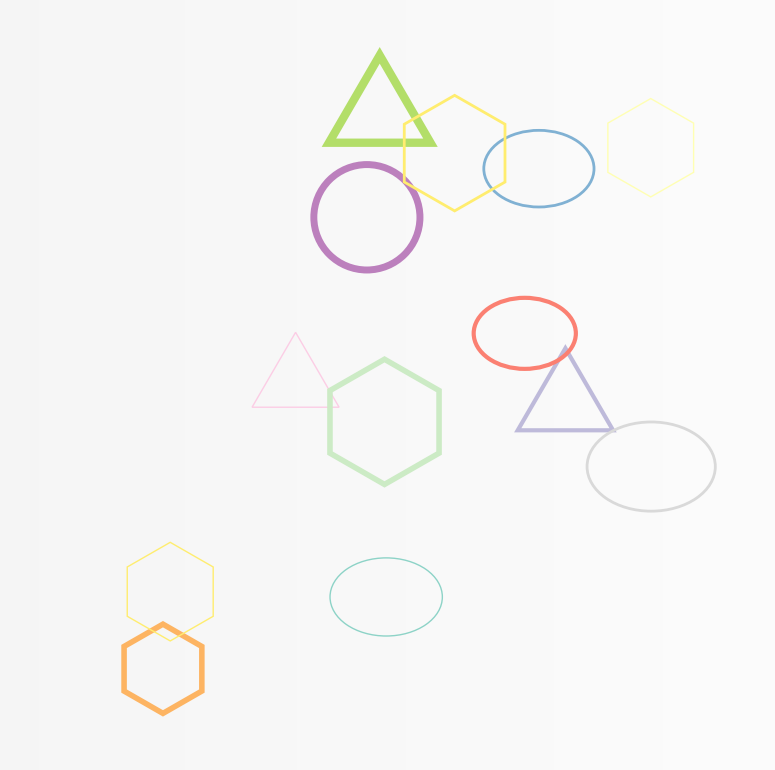[{"shape": "oval", "thickness": 0.5, "radius": 0.36, "center": [0.498, 0.225]}, {"shape": "hexagon", "thickness": 0.5, "radius": 0.32, "center": [0.84, 0.808]}, {"shape": "triangle", "thickness": 1.5, "radius": 0.36, "center": [0.73, 0.477]}, {"shape": "oval", "thickness": 1.5, "radius": 0.33, "center": [0.677, 0.567]}, {"shape": "oval", "thickness": 1, "radius": 0.36, "center": [0.695, 0.781]}, {"shape": "hexagon", "thickness": 2, "radius": 0.29, "center": [0.21, 0.131]}, {"shape": "triangle", "thickness": 3, "radius": 0.38, "center": [0.49, 0.852]}, {"shape": "triangle", "thickness": 0.5, "radius": 0.32, "center": [0.381, 0.504]}, {"shape": "oval", "thickness": 1, "radius": 0.41, "center": [0.84, 0.394]}, {"shape": "circle", "thickness": 2.5, "radius": 0.34, "center": [0.473, 0.718]}, {"shape": "hexagon", "thickness": 2, "radius": 0.41, "center": [0.496, 0.452]}, {"shape": "hexagon", "thickness": 1, "radius": 0.38, "center": [0.587, 0.801]}, {"shape": "hexagon", "thickness": 0.5, "radius": 0.32, "center": [0.22, 0.232]}]